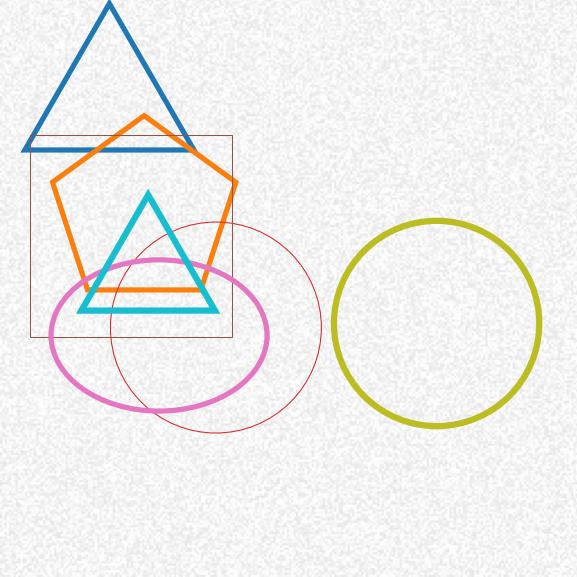[{"shape": "triangle", "thickness": 2.5, "radius": 0.84, "center": [0.189, 0.824]}, {"shape": "pentagon", "thickness": 2.5, "radius": 0.83, "center": [0.25, 0.632]}, {"shape": "circle", "thickness": 0.5, "radius": 0.91, "center": [0.374, 0.432]}, {"shape": "square", "thickness": 0.5, "radius": 0.88, "center": [0.227, 0.591]}, {"shape": "oval", "thickness": 2.5, "radius": 0.94, "center": [0.275, 0.418]}, {"shape": "circle", "thickness": 3, "radius": 0.89, "center": [0.756, 0.439]}, {"shape": "triangle", "thickness": 3, "radius": 0.67, "center": [0.257, 0.528]}]